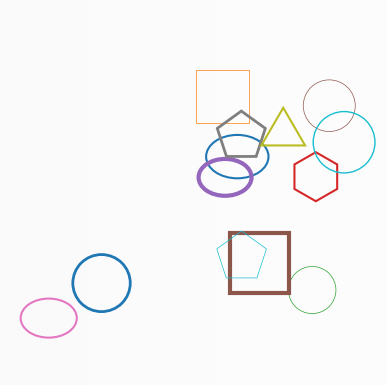[{"shape": "oval", "thickness": 1.5, "radius": 0.4, "center": [0.612, 0.593]}, {"shape": "circle", "thickness": 2, "radius": 0.37, "center": [0.262, 0.265]}, {"shape": "square", "thickness": 0.5, "radius": 0.34, "center": [0.574, 0.749]}, {"shape": "circle", "thickness": 0.5, "radius": 0.31, "center": [0.806, 0.247]}, {"shape": "hexagon", "thickness": 1.5, "radius": 0.32, "center": [0.815, 0.541]}, {"shape": "oval", "thickness": 3, "radius": 0.34, "center": [0.581, 0.539]}, {"shape": "square", "thickness": 3, "radius": 0.38, "center": [0.669, 0.317]}, {"shape": "circle", "thickness": 0.5, "radius": 0.34, "center": [0.85, 0.725]}, {"shape": "oval", "thickness": 1.5, "radius": 0.36, "center": [0.126, 0.174]}, {"shape": "pentagon", "thickness": 2, "radius": 0.33, "center": [0.623, 0.646]}, {"shape": "triangle", "thickness": 1.5, "radius": 0.33, "center": [0.731, 0.655]}, {"shape": "circle", "thickness": 1, "radius": 0.4, "center": [0.888, 0.631]}, {"shape": "pentagon", "thickness": 0.5, "radius": 0.34, "center": [0.623, 0.333]}]